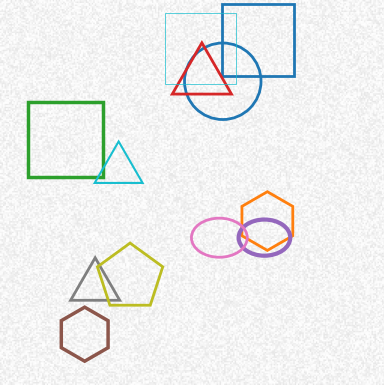[{"shape": "circle", "thickness": 2, "radius": 0.5, "center": [0.579, 0.789]}, {"shape": "square", "thickness": 2, "radius": 0.47, "center": [0.67, 0.895]}, {"shape": "hexagon", "thickness": 2, "radius": 0.38, "center": [0.694, 0.426]}, {"shape": "square", "thickness": 2.5, "radius": 0.49, "center": [0.171, 0.637]}, {"shape": "triangle", "thickness": 2, "radius": 0.44, "center": [0.524, 0.8]}, {"shape": "oval", "thickness": 3, "radius": 0.34, "center": [0.687, 0.383]}, {"shape": "hexagon", "thickness": 2.5, "radius": 0.35, "center": [0.22, 0.132]}, {"shape": "oval", "thickness": 2, "radius": 0.36, "center": [0.57, 0.383]}, {"shape": "triangle", "thickness": 2, "radius": 0.37, "center": [0.247, 0.257]}, {"shape": "pentagon", "thickness": 2, "radius": 0.45, "center": [0.338, 0.279]}, {"shape": "square", "thickness": 0.5, "radius": 0.46, "center": [0.52, 0.875]}, {"shape": "triangle", "thickness": 1.5, "radius": 0.36, "center": [0.308, 0.561]}]